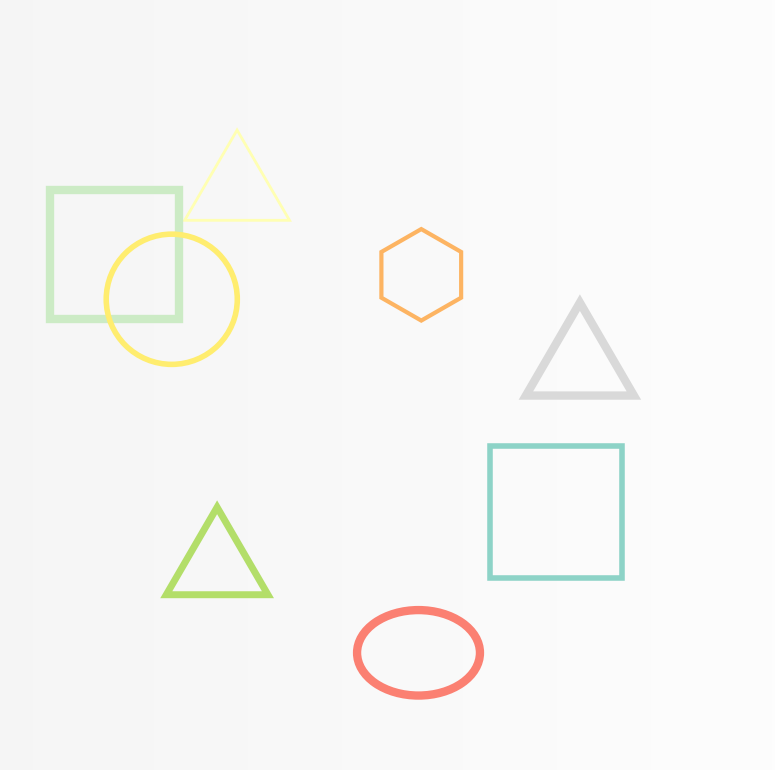[{"shape": "square", "thickness": 2, "radius": 0.43, "center": [0.717, 0.335]}, {"shape": "triangle", "thickness": 1, "radius": 0.39, "center": [0.306, 0.753]}, {"shape": "oval", "thickness": 3, "radius": 0.4, "center": [0.54, 0.152]}, {"shape": "hexagon", "thickness": 1.5, "radius": 0.3, "center": [0.544, 0.643]}, {"shape": "triangle", "thickness": 2.5, "radius": 0.38, "center": [0.28, 0.265]}, {"shape": "triangle", "thickness": 3, "radius": 0.4, "center": [0.748, 0.527]}, {"shape": "square", "thickness": 3, "radius": 0.42, "center": [0.148, 0.669]}, {"shape": "circle", "thickness": 2, "radius": 0.42, "center": [0.222, 0.611]}]